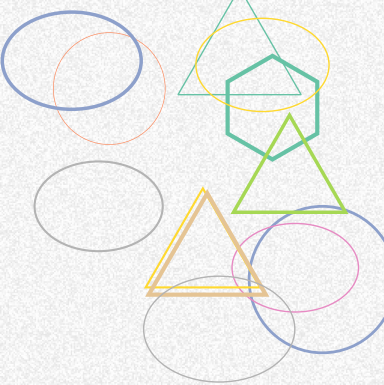[{"shape": "triangle", "thickness": 1, "radius": 0.92, "center": [0.622, 0.846]}, {"shape": "hexagon", "thickness": 3, "radius": 0.67, "center": [0.708, 0.72]}, {"shape": "circle", "thickness": 0.5, "radius": 0.73, "center": [0.284, 0.77]}, {"shape": "circle", "thickness": 2, "radius": 0.95, "center": [0.837, 0.274]}, {"shape": "oval", "thickness": 2.5, "radius": 0.9, "center": [0.186, 0.842]}, {"shape": "oval", "thickness": 1, "radius": 0.82, "center": [0.767, 0.305]}, {"shape": "triangle", "thickness": 2.5, "radius": 0.84, "center": [0.752, 0.533]}, {"shape": "triangle", "thickness": 1.5, "radius": 0.86, "center": [0.527, 0.339]}, {"shape": "oval", "thickness": 1, "radius": 0.86, "center": [0.682, 0.831]}, {"shape": "triangle", "thickness": 3, "radius": 0.88, "center": [0.538, 0.322]}, {"shape": "oval", "thickness": 1, "radius": 0.98, "center": [0.569, 0.145]}, {"shape": "oval", "thickness": 1.5, "radius": 0.83, "center": [0.256, 0.464]}]